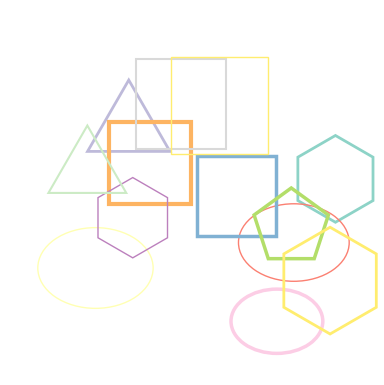[{"shape": "hexagon", "thickness": 2, "radius": 0.56, "center": [0.871, 0.535]}, {"shape": "oval", "thickness": 1, "radius": 0.75, "center": [0.248, 0.304]}, {"shape": "triangle", "thickness": 2, "radius": 0.62, "center": [0.334, 0.669]}, {"shape": "oval", "thickness": 1, "radius": 0.72, "center": [0.763, 0.37]}, {"shape": "square", "thickness": 2.5, "radius": 0.52, "center": [0.615, 0.49]}, {"shape": "square", "thickness": 3, "radius": 0.53, "center": [0.389, 0.576]}, {"shape": "pentagon", "thickness": 2.5, "radius": 0.51, "center": [0.757, 0.41]}, {"shape": "oval", "thickness": 2.5, "radius": 0.6, "center": [0.719, 0.166]}, {"shape": "square", "thickness": 1.5, "radius": 0.58, "center": [0.47, 0.73]}, {"shape": "hexagon", "thickness": 1, "radius": 0.52, "center": [0.345, 0.435]}, {"shape": "triangle", "thickness": 1.5, "radius": 0.58, "center": [0.227, 0.557]}, {"shape": "square", "thickness": 1, "radius": 0.63, "center": [0.569, 0.725]}, {"shape": "hexagon", "thickness": 2, "radius": 0.69, "center": [0.857, 0.271]}]